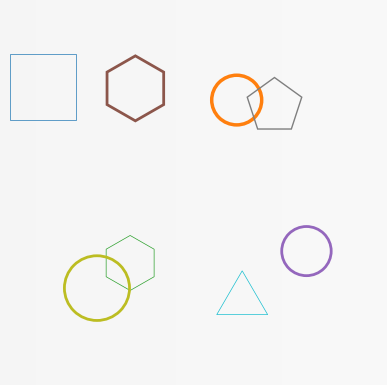[{"shape": "square", "thickness": 0.5, "radius": 0.43, "center": [0.112, 0.773]}, {"shape": "circle", "thickness": 2.5, "radius": 0.32, "center": [0.611, 0.74]}, {"shape": "hexagon", "thickness": 0.5, "radius": 0.36, "center": [0.336, 0.317]}, {"shape": "circle", "thickness": 2, "radius": 0.32, "center": [0.791, 0.348]}, {"shape": "hexagon", "thickness": 2, "radius": 0.42, "center": [0.349, 0.771]}, {"shape": "pentagon", "thickness": 1, "radius": 0.37, "center": [0.708, 0.725]}, {"shape": "circle", "thickness": 2, "radius": 0.42, "center": [0.25, 0.252]}, {"shape": "triangle", "thickness": 0.5, "radius": 0.38, "center": [0.625, 0.221]}]